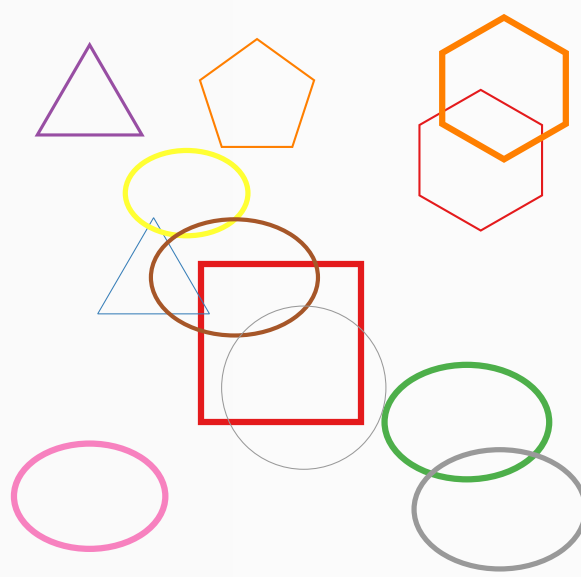[{"shape": "hexagon", "thickness": 1, "radius": 0.61, "center": [0.827, 0.722]}, {"shape": "square", "thickness": 3, "radius": 0.68, "center": [0.484, 0.405]}, {"shape": "triangle", "thickness": 0.5, "radius": 0.56, "center": [0.264, 0.511]}, {"shape": "oval", "thickness": 3, "radius": 0.71, "center": [0.803, 0.268]}, {"shape": "triangle", "thickness": 1.5, "radius": 0.52, "center": [0.154, 0.817]}, {"shape": "pentagon", "thickness": 1, "radius": 0.52, "center": [0.442, 0.828]}, {"shape": "hexagon", "thickness": 3, "radius": 0.61, "center": [0.867, 0.846]}, {"shape": "oval", "thickness": 2.5, "radius": 0.53, "center": [0.321, 0.665]}, {"shape": "oval", "thickness": 2, "radius": 0.72, "center": [0.403, 0.519]}, {"shape": "oval", "thickness": 3, "radius": 0.65, "center": [0.154, 0.14]}, {"shape": "oval", "thickness": 2.5, "radius": 0.74, "center": [0.86, 0.117]}, {"shape": "circle", "thickness": 0.5, "radius": 0.71, "center": [0.523, 0.328]}]